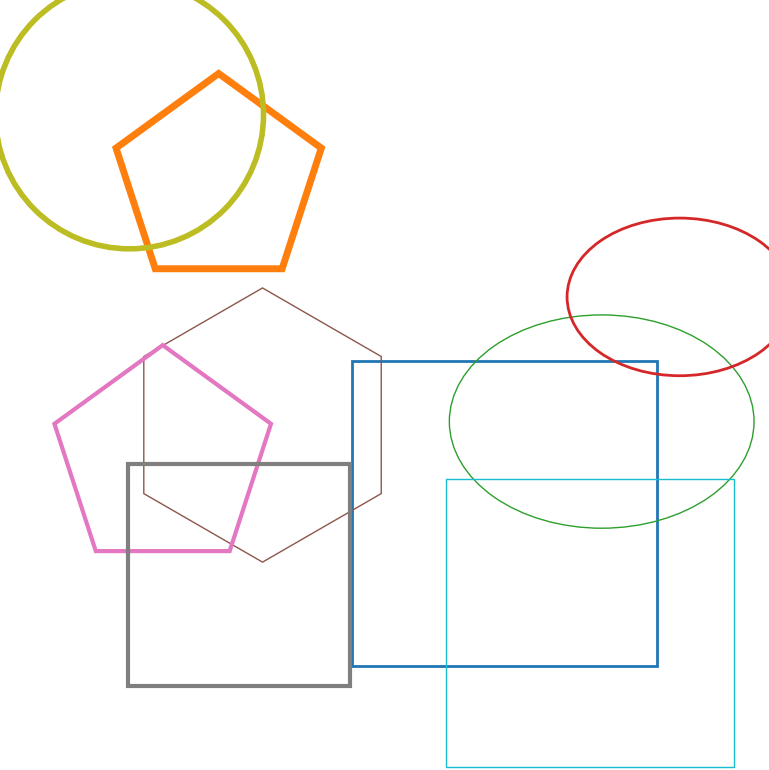[{"shape": "square", "thickness": 1, "radius": 0.99, "center": [0.655, 0.333]}, {"shape": "pentagon", "thickness": 2.5, "radius": 0.7, "center": [0.284, 0.764]}, {"shape": "oval", "thickness": 0.5, "radius": 0.99, "center": [0.781, 0.453]}, {"shape": "oval", "thickness": 1, "radius": 0.73, "center": [0.883, 0.614]}, {"shape": "hexagon", "thickness": 0.5, "radius": 0.89, "center": [0.341, 0.448]}, {"shape": "pentagon", "thickness": 1.5, "radius": 0.74, "center": [0.211, 0.404]}, {"shape": "square", "thickness": 1.5, "radius": 0.72, "center": [0.31, 0.254]}, {"shape": "circle", "thickness": 2, "radius": 0.87, "center": [0.168, 0.851]}, {"shape": "square", "thickness": 0.5, "radius": 0.94, "center": [0.766, 0.191]}]